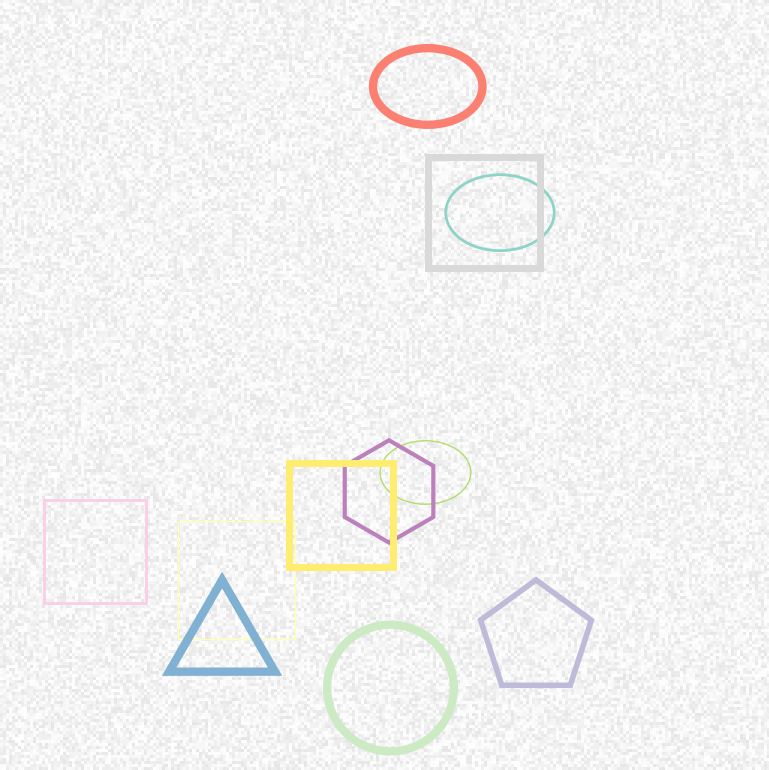[{"shape": "oval", "thickness": 1, "radius": 0.35, "center": [0.649, 0.724]}, {"shape": "square", "thickness": 0.5, "radius": 0.38, "center": [0.307, 0.247]}, {"shape": "pentagon", "thickness": 2, "radius": 0.38, "center": [0.696, 0.171]}, {"shape": "oval", "thickness": 3, "radius": 0.36, "center": [0.556, 0.888]}, {"shape": "triangle", "thickness": 3, "radius": 0.4, "center": [0.288, 0.167]}, {"shape": "oval", "thickness": 0.5, "radius": 0.29, "center": [0.552, 0.386]}, {"shape": "square", "thickness": 1, "radius": 0.33, "center": [0.123, 0.284]}, {"shape": "square", "thickness": 2.5, "radius": 0.36, "center": [0.629, 0.724]}, {"shape": "hexagon", "thickness": 1.5, "radius": 0.33, "center": [0.505, 0.362]}, {"shape": "circle", "thickness": 3, "radius": 0.41, "center": [0.507, 0.106]}, {"shape": "square", "thickness": 2.5, "radius": 0.34, "center": [0.443, 0.331]}]